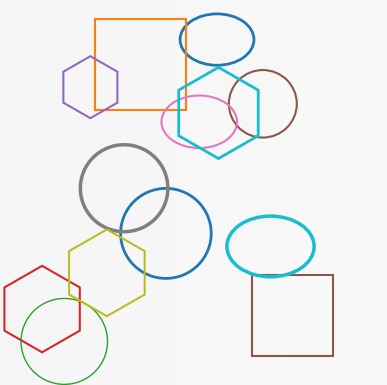[{"shape": "oval", "thickness": 2, "radius": 0.48, "center": [0.56, 0.897]}, {"shape": "circle", "thickness": 2, "radius": 0.58, "center": [0.428, 0.394]}, {"shape": "square", "thickness": 1.5, "radius": 0.59, "center": [0.363, 0.833]}, {"shape": "circle", "thickness": 1, "radius": 0.56, "center": [0.166, 0.113]}, {"shape": "hexagon", "thickness": 1.5, "radius": 0.56, "center": [0.109, 0.197]}, {"shape": "hexagon", "thickness": 1.5, "radius": 0.4, "center": [0.233, 0.774]}, {"shape": "circle", "thickness": 1.5, "radius": 0.44, "center": [0.678, 0.73]}, {"shape": "square", "thickness": 1.5, "radius": 0.52, "center": [0.755, 0.181]}, {"shape": "oval", "thickness": 1.5, "radius": 0.49, "center": [0.514, 0.684]}, {"shape": "circle", "thickness": 2.5, "radius": 0.56, "center": [0.32, 0.511]}, {"shape": "hexagon", "thickness": 1.5, "radius": 0.56, "center": [0.276, 0.291]}, {"shape": "oval", "thickness": 2.5, "radius": 0.56, "center": [0.698, 0.36]}, {"shape": "hexagon", "thickness": 2, "radius": 0.59, "center": [0.564, 0.707]}]